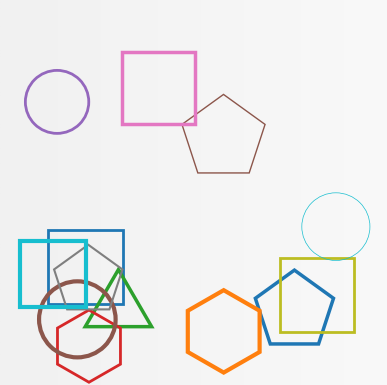[{"shape": "square", "thickness": 2, "radius": 0.48, "center": [0.22, 0.307]}, {"shape": "pentagon", "thickness": 2.5, "radius": 0.53, "center": [0.76, 0.192]}, {"shape": "hexagon", "thickness": 3, "radius": 0.53, "center": [0.577, 0.139]}, {"shape": "triangle", "thickness": 2.5, "radius": 0.49, "center": [0.306, 0.201]}, {"shape": "hexagon", "thickness": 2, "radius": 0.47, "center": [0.23, 0.101]}, {"shape": "circle", "thickness": 2, "radius": 0.41, "center": [0.147, 0.735]}, {"shape": "pentagon", "thickness": 1, "radius": 0.56, "center": [0.577, 0.642]}, {"shape": "circle", "thickness": 3, "radius": 0.49, "center": [0.2, 0.171]}, {"shape": "square", "thickness": 2.5, "radius": 0.47, "center": [0.409, 0.771]}, {"shape": "pentagon", "thickness": 1.5, "radius": 0.46, "center": [0.228, 0.271]}, {"shape": "square", "thickness": 2, "radius": 0.48, "center": [0.819, 0.233]}, {"shape": "circle", "thickness": 0.5, "radius": 0.44, "center": [0.867, 0.411]}, {"shape": "square", "thickness": 3, "radius": 0.43, "center": [0.137, 0.289]}]